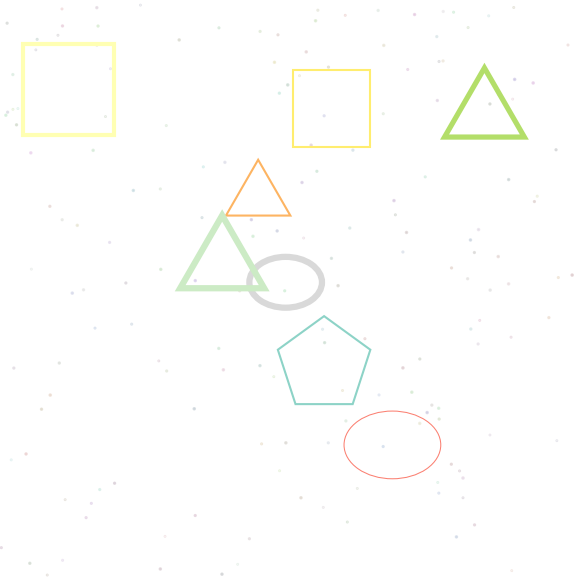[{"shape": "pentagon", "thickness": 1, "radius": 0.42, "center": [0.561, 0.367]}, {"shape": "square", "thickness": 2, "radius": 0.39, "center": [0.118, 0.844]}, {"shape": "oval", "thickness": 0.5, "radius": 0.42, "center": [0.679, 0.229]}, {"shape": "triangle", "thickness": 1, "radius": 0.32, "center": [0.447, 0.658]}, {"shape": "triangle", "thickness": 2.5, "radius": 0.4, "center": [0.839, 0.802]}, {"shape": "oval", "thickness": 3, "radius": 0.31, "center": [0.495, 0.51]}, {"shape": "triangle", "thickness": 3, "radius": 0.42, "center": [0.385, 0.542]}, {"shape": "square", "thickness": 1, "radius": 0.33, "center": [0.574, 0.811]}]